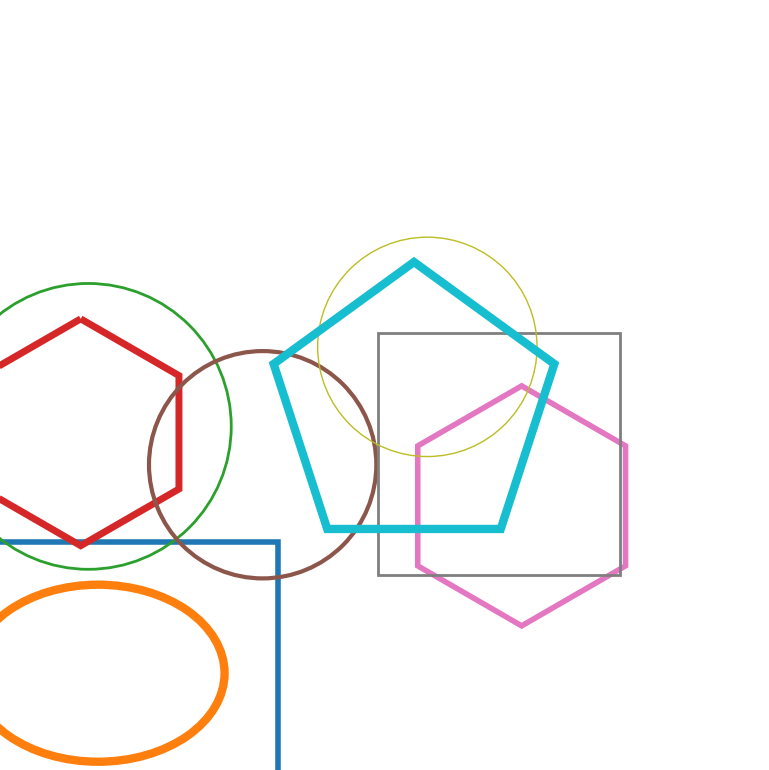[{"shape": "square", "thickness": 2, "radius": 0.98, "center": [0.166, 0.101]}, {"shape": "oval", "thickness": 3, "radius": 0.82, "center": [0.127, 0.126]}, {"shape": "circle", "thickness": 1, "radius": 0.93, "center": [0.115, 0.446]}, {"shape": "hexagon", "thickness": 2.5, "radius": 0.74, "center": [0.105, 0.439]}, {"shape": "circle", "thickness": 1.5, "radius": 0.74, "center": [0.341, 0.396]}, {"shape": "hexagon", "thickness": 2, "radius": 0.78, "center": [0.677, 0.343]}, {"shape": "square", "thickness": 1, "radius": 0.79, "center": [0.648, 0.411]}, {"shape": "circle", "thickness": 0.5, "radius": 0.71, "center": [0.555, 0.55]}, {"shape": "pentagon", "thickness": 3, "radius": 0.96, "center": [0.538, 0.468]}]